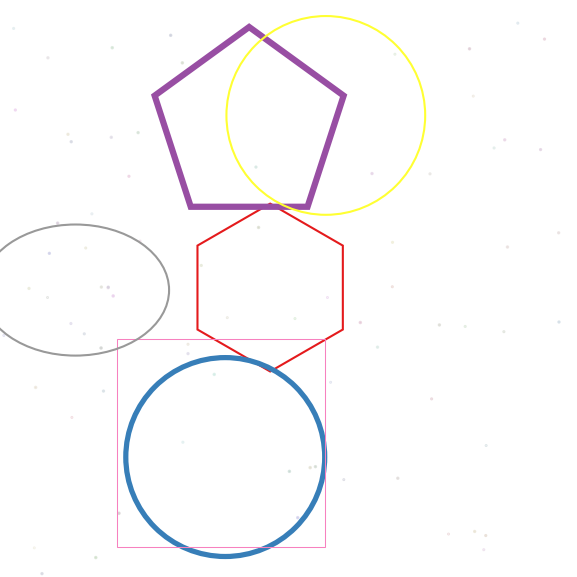[{"shape": "hexagon", "thickness": 1, "radius": 0.73, "center": [0.468, 0.501]}, {"shape": "circle", "thickness": 2.5, "radius": 0.86, "center": [0.39, 0.208]}, {"shape": "pentagon", "thickness": 3, "radius": 0.86, "center": [0.431, 0.78]}, {"shape": "circle", "thickness": 1, "radius": 0.86, "center": [0.564, 0.799]}, {"shape": "square", "thickness": 0.5, "radius": 0.9, "center": [0.383, 0.232]}, {"shape": "oval", "thickness": 1, "radius": 0.81, "center": [0.131, 0.497]}]